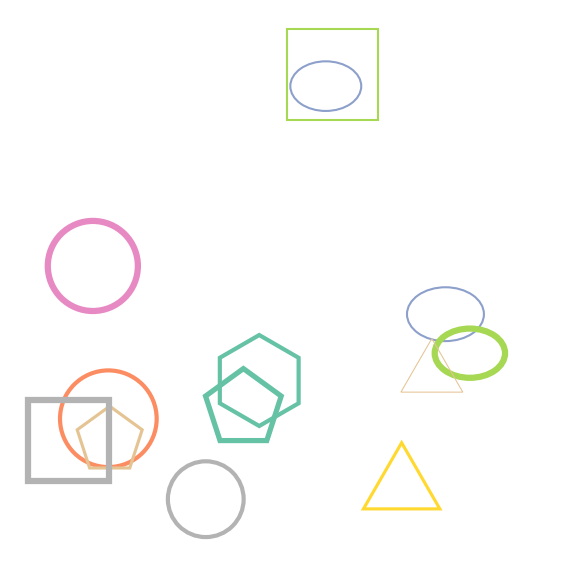[{"shape": "pentagon", "thickness": 2.5, "radius": 0.34, "center": [0.421, 0.292]}, {"shape": "hexagon", "thickness": 2, "radius": 0.39, "center": [0.449, 0.34]}, {"shape": "circle", "thickness": 2, "radius": 0.42, "center": [0.188, 0.274]}, {"shape": "oval", "thickness": 1, "radius": 0.31, "center": [0.564, 0.85]}, {"shape": "oval", "thickness": 1, "radius": 0.33, "center": [0.771, 0.455]}, {"shape": "circle", "thickness": 3, "radius": 0.39, "center": [0.161, 0.539]}, {"shape": "square", "thickness": 1, "radius": 0.39, "center": [0.576, 0.87]}, {"shape": "oval", "thickness": 3, "radius": 0.3, "center": [0.814, 0.388]}, {"shape": "triangle", "thickness": 1.5, "radius": 0.38, "center": [0.695, 0.156]}, {"shape": "triangle", "thickness": 0.5, "radius": 0.31, "center": [0.748, 0.351]}, {"shape": "pentagon", "thickness": 1.5, "radius": 0.3, "center": [0.19, 0.237]}, {"shape": "circle", "thickness": 2, "radius": 0.33, "center": [0.356, 0.135]}, {"shape": "square", "thickness": 3, "radius": 0.35, "center": [0.119, 0.237]}]